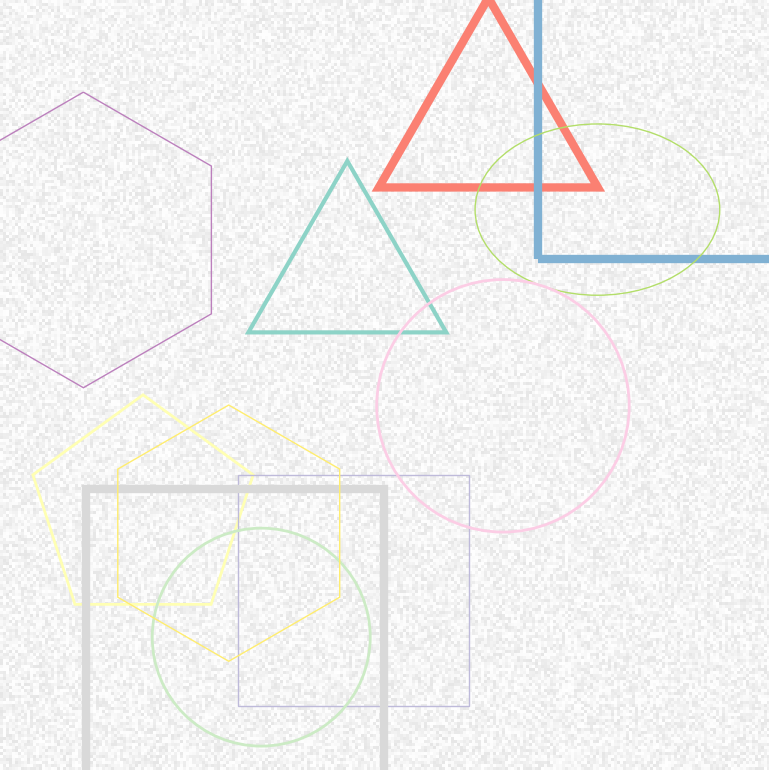[{"shape": "triangle", "thickness": 1.5, "radius": 0.74, "center": [0.451, 0.643]}, {"shape": "pentagon", "thickness": 1, "radius": 0.75, "center": [0.186, 0.337]}, {"shape": "square", "thickness": 0.5, "radius": 0.75, "center": [0.459, 0.233]}, {"shape": "triangle", "thickness": 3, "radius": 0.82, "center": [0.634, 0.839]}, {"shape": "square", "thickness": 3, "radius": 0.86, "center": [0.87, 0.836]}, {"shape": "oval", "thickness": 0.5, "radius": 0.79, "center": [0.776, 0.728]}, {"shape": "circle", "thickness": 1, "radius": 0.82, "center": [0.653, 0.473]}, {"shape": "square", "thickness": 3, "radius": 0.97, "center": [0.305, 0.171]}, {"shape": "hexagon", "thickness": 0.5, "radius": 0.96, "center": [0.108, 0.688]}, {"shape": "circle", "thickness": 1, "radius": 0.71, "center": [0.339, 0.173]}, {"shape": "hexagon", "thickness": 0.5, "radius": 0.83, "center": [0.297, 0.308]}]